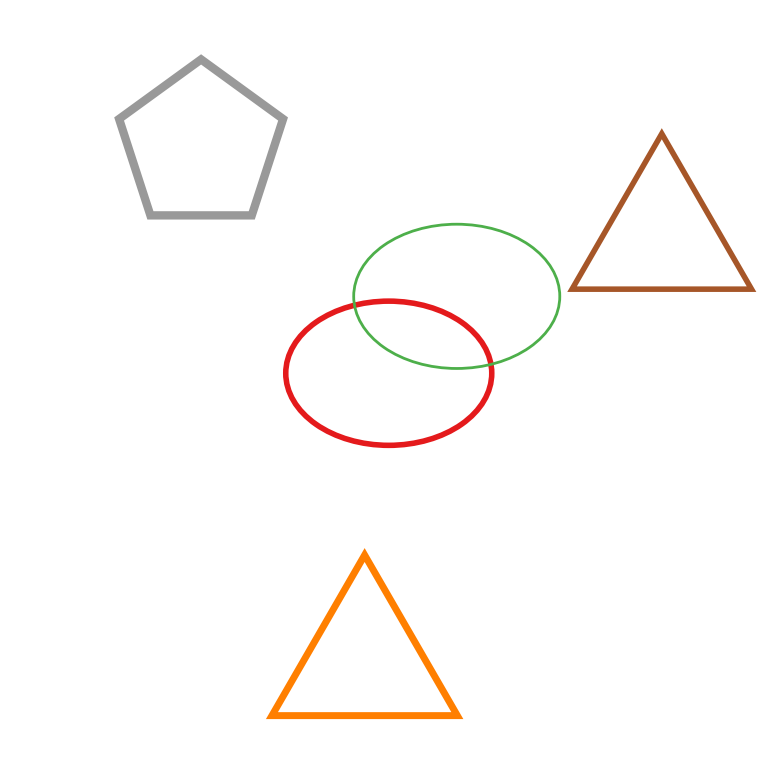[{"shape": "oval", "thickness": 2, "radius": 0.67, "center": [0.505, 0.515]}, {"shape": "oval", "thickness": 1, "radius": 0.67, "center": [0.593, 0.615]}, {"shape": "triangle", "thickness": 2.5, "radius": 0.7, "center": [0.474, 0.14]}, {"shape": "triangle", "thickness": 2, "radius": 0.67, "center": [0.859, 0.692]}, {"shape": "pentagon", "thickness": 3, "radius": 0.56, "center": [0.261, 0.811]}]